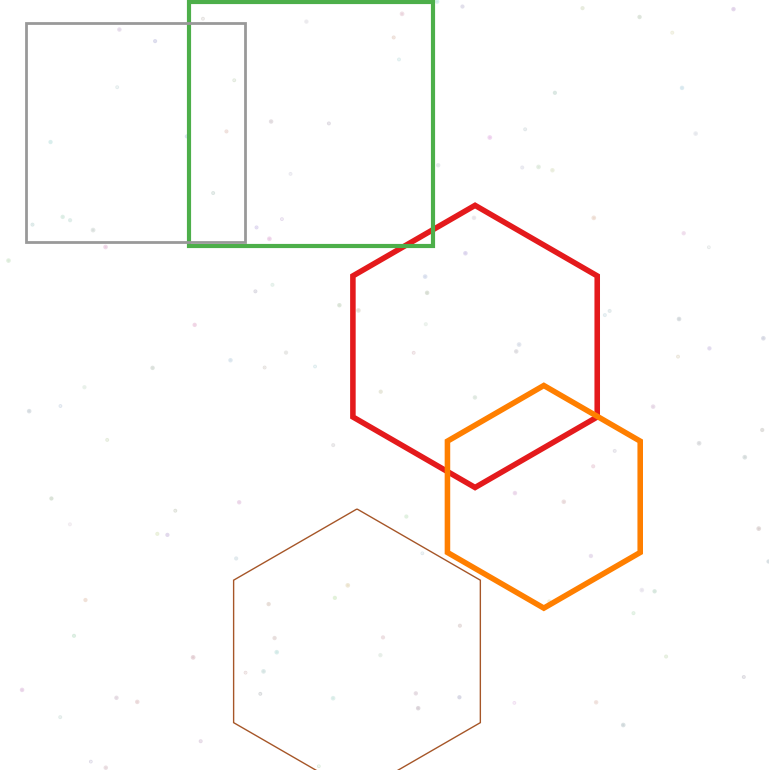[{"shape": "hexagon", "thickness": 2, "radius": 0.92, "center": [0.617, 0.55]}, {"shape": "square", "thickness": 1.5, "radius": 0.79, "center": [0.404, 0.839]}, {"shape": "hexagon", "thickness": 2, "radius": 0.72, "center": [0.706, 0.355]}, {"shape": "hexagon", "thickness": 0.5, "radius": 0.92, "center": [0.464, 0.154]}, {"shape": "square", "thickness": 1, "radius": 0.71, "center": [0.176, 0.828]}]